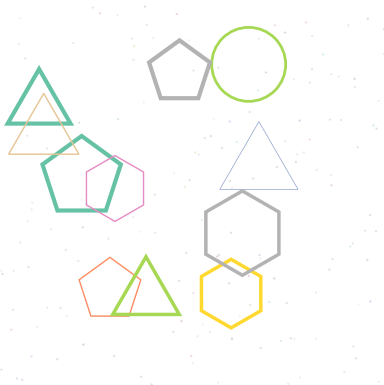[{"shape": "pentagon", "thickness": 3, "radius": 0.53, "center": [0.212, 0.54]}, {"shape": "triangle", "thickness": 3, "radius": 0.47, "center": [0.102, 0.726]}, {"shape": "pentagon", "thickness": 1, "radius": 0.42, "center": [0.286, 0.247]}, {"shape": "triangle", "thickness": 0.5, "radius": 0.59, "center": [0.672, 0.567]}, {"shape": "hexagon", "thickness": 1, "radius": 0.43, "center": [0.299, 0.51]}, {"shape": "circle", "thickness": 2, "radius": 0.48, "center": [0.646, 0.833]}, {"shape": "triangle", "thickness": 2.5, "radius": 0.5, "center": [0.379, 0.233]}, {"shape": "hexagon", "thickness": 2.5, "radius": 0.45, "center": [0.6, 0.237]}, {"shape": "triangle", "thickness": 1, "radius": 0.53, "center": [0.114, 0.652]}, {"shape": "pentagon", "thickness": 3, "radius": 0.42, "center": [0.466, 0.812]}, {"shape": "hexagon", "thickness": 2.5, "radius": 0.55, "center": [0.63, 0.395]}]